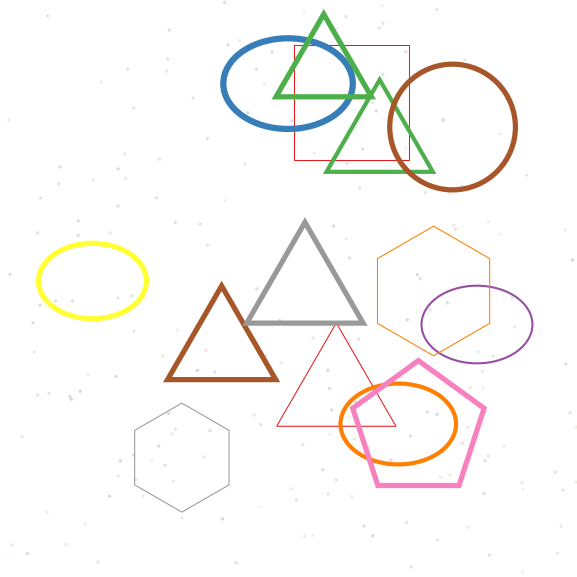[{"shape": "square", "thickness": 0.5, "radius": 0.5, "center": [0.608, 0.822]}, {"shape": "triangle", "thickness": 0.5, "radius": 0.6, "center": [0.582, 0.321]}, {"shape": "oval", "thickness": 3, "radius": 0.56, "center": [0.499, 0.854]}, {"shape": "triangle", "thickness": 2, "radius": 0.53, "center": [0.657, 0.755]}, {"shape": "triangle", "thickness": 2.5, "radius": 0.48, "center": [0.561, 0.879]}, {"shape": "oval", "thickness": 1, "radius": 0.48, "center": [0.826, 0.437]}, {"shape": "oval", "thickness": 2, "radius": 0.5, "center": [0.69, 0.265]}, {"shape": "hexagon", "thickness": 0.5, "radius": 0.56, "center": [0.751, 0.495]}, {"shape": "oval", "thickness": 2.5, "radius": 0.47, "center": [0.16, 0.513]}, {"shape": "triangle", "thickness": 2.5, "radius": 0.54, "center": [0.384, 0.396]}, {"shape": "circle", "thickness": 2.5, "radius": 0.54, "center": [0.784, 0.779]}, {"shape": "pentagon", "thickness": 2.5, "radius": 0.6, "center": [0.725, 0.255]}, {"shape": "hexagon", "thickness": 0.5, "radius": 0.47, "center": [0.315, 0.207]}, {"shape": "triangle", "thickness": 2.5, "radius": 0.58, "center": [0.528, 0.498]}]